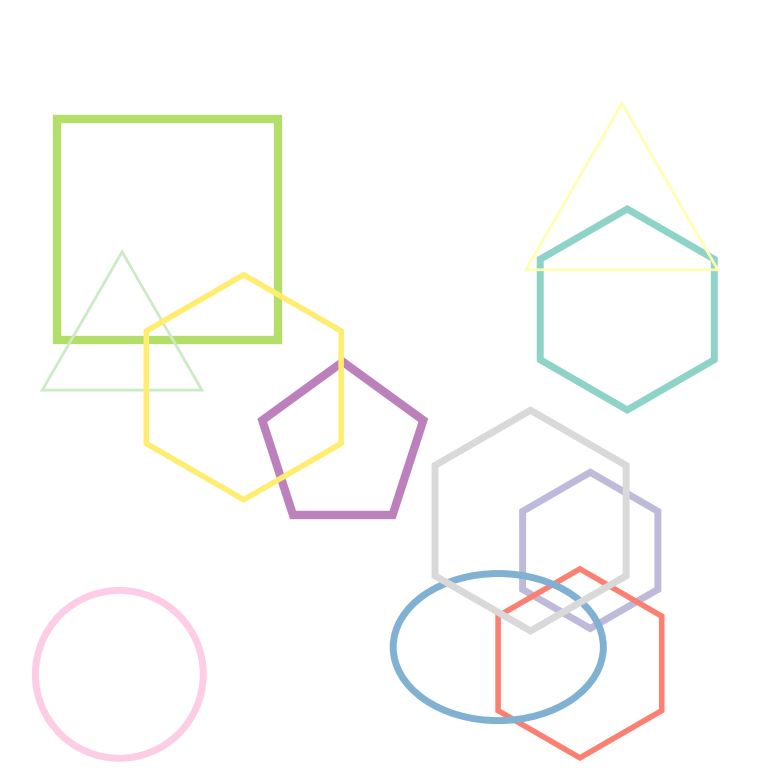[{"shape": "hexagon", "thickness": 2.5, "radius": 0.65, "center": [0.815, 0.598]}, {"shape": "triangle", "thickness": 1, "radius": 0.72, "center": [0.808, 0.722]}, {"shape": "hexagon", "thickness": 2.5, "radius": 0.51, "center": [0.767, 0.285]}, {"shape": "hexagon", "thickness": 2, "radius": 0.61, "center": [0.753, 0.138]}, {"shape": "oval", "thickness": 2.5, "radius": 0.68, "center": [0.647, 0.16]}, {"shape": "square", "thickness": 3, "radius": 0.72, "center": [0.218, 0.702]}, {"shape": "circle", "thickness": 2.5, "radius": 0.54, "center": [0.155, 0.124]}, {"shape": "hexagon", "thickness": 2.5, "radius": 0.72, "center": [0.689, 0.324]}, {"shape": "pentagon", "thickness": 3, "radius": 0.55, "center": [0.445, 0.42]}, {"shape": "triangle", "thickness": 1, "radius": 0.6, "center": [0.159, 0.553]}, {"shape": "hexagon", "thickness": 2, "radius": 0.73, "center": [0.317, 0.497]}]